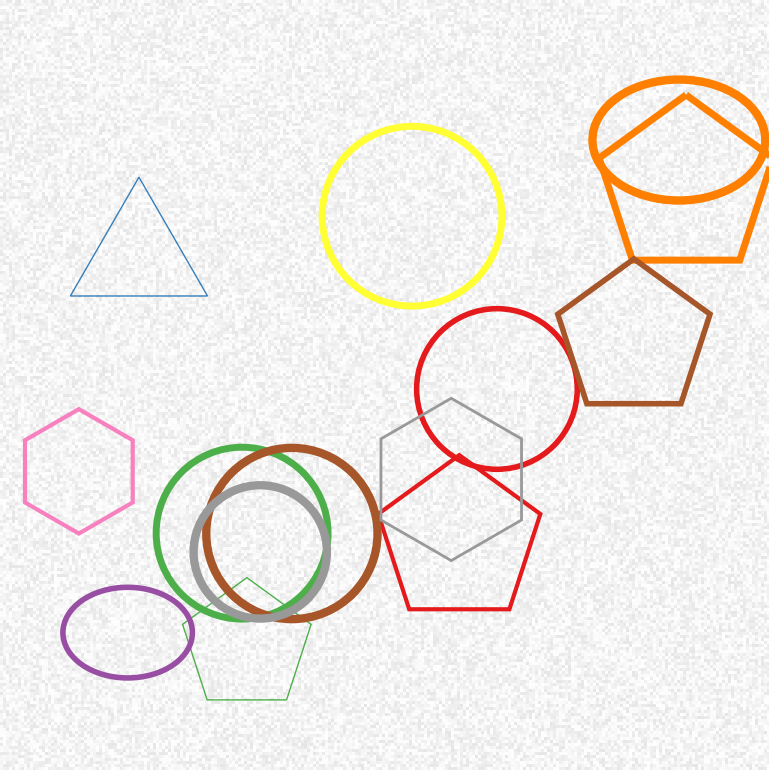[{"shape": "circle", "thickness": 2, "radius": 0.52, "center": [0.645, 0.495]}, {"shape": "pentagon", "thickness": 1.5, "radius": 0.55, "center": [0.596, 0.298]}, {"shape": "triangle", "thickness": 0.5, "radius": 0.51, "center": [0.18, 0.667]}, {"shape": "pentagon", "thickness": 0.5, "radius": 0.44, "center": [0.321, 0.162]}, {"shape": "circle", "thickness": 2.5, "radius": 0.56, "center": [0.314, 0.308]}, {"shape": "oval", "thickness": 2, "radius": 0.42, "center": [0.166, 0.178]}, {"shape": "pentagon", "thickness": 2.5, "radius": 0.59, "center": [0.891, 0.758]}, {"shape": "oval", "thickness": 3, "radius": 0.56, "center": [0.882, 0.818]}, {"shape": "circle", "thickness": 2.5, "radius": 0.58, "center": [0.535, 0.719]}, {"shape": "circle", "thickness": 3, "radius": 0.56, "center": [0.379, 0.307]}, {"shape": "pentagon", "thickness": 2, "radius": 0.52, "center": [0.823, 0.56]}, {"shape": "hexagon", "thickness": 1.5, "radius": 0.4, "center": [0.102, 0.388]}, {"shape": "hexagon", "thickness": 1, "radius": 0.53, "center": [0.586, 0.377]}, {"shape": "circle", "thickness": 3, "radius": 0.43, "center": [0.338, 0.283]}]